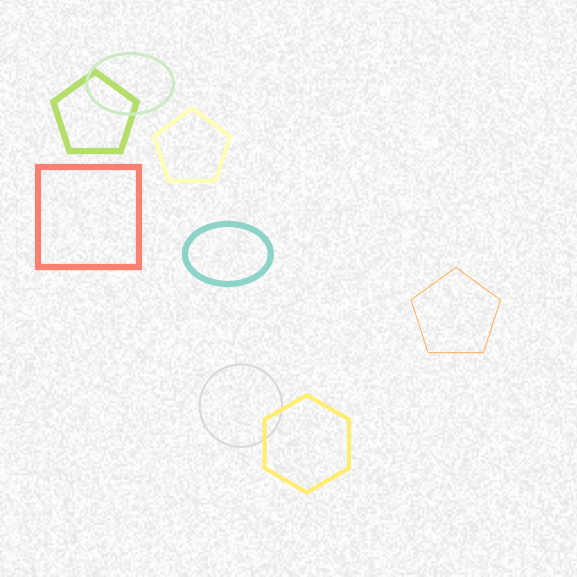[{"shape": "oval", "thickness": 3, "radius": 0.37, "center": [0.395, 0.559]}, {"shape": "pentagon", "thickness": 2, "radius": 0.35, "center": [0.333, 0.742]}, {"shape": "square", "thickness": 3, "radius": 0.44, "center": [0.153, 0.623]}, {"shape": "pentagon", "thickness": 0.5, "radius": 0.41, "center": [0.789, 0.455]}, {"shape": "pentagon", "thickness": 3, "radius": 0.38, "center": [0.165, 0.799]}, {"shape": "circle", "thickness": 1, "radius": 0.36, "center": [0.417, 0.297]}, {"shape": "oval", "thickness": 1.5, "radius": 0.37, "center": [0.226, 0.854]}, {"shape": "hexagon", "thickness": 2, "radius": 0.42, "center": [0.531, 0.231]}]